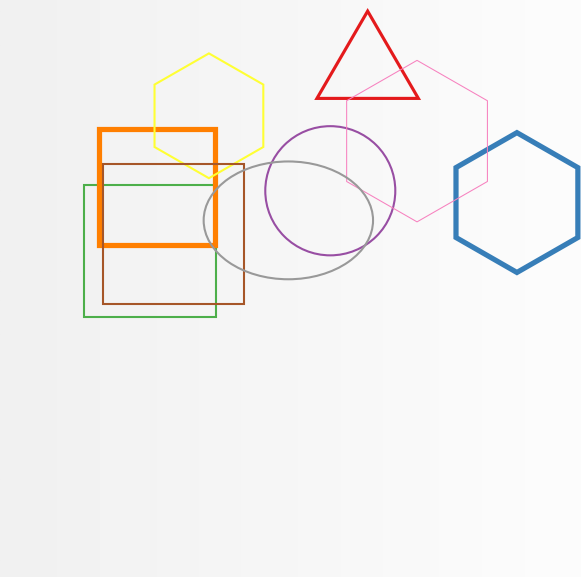[{"shape": "triangle", "thickness": 1.5, "radius": 0.5, "center": [0.633, 0.879]}, {"shape": "hexagon", "thickness": 2.5, "radius": 0.61, "center": [0.889, 0.648]}, {"shape": "square", "thickness": 1, "radius": 0.57, "center": [0.258, 0.564]}, {"shape": "circle", "thickness": 1, "radius": 0.56, "center": [0.568, 0.669]}, {"shape": "square", "thickness": 2.5, "radius": 0.5, "center": [0.27, 0.675]}, {"shape": "hexagon", "thickness": 1, "radius": 0.54, "center": [0.359, 0.799]}, {"shape": "square", "thickness": 1, "radius": 0.61, "center": [0.298, 0.593]}, {"shape": "hexagon", "thickness": 0.5, "radius": 0.7, "center": [0.717, 0.755]}, {"shape": "oval", "thickness": 1, "radius": 0.73, "center": [0.496, 0.618]}]